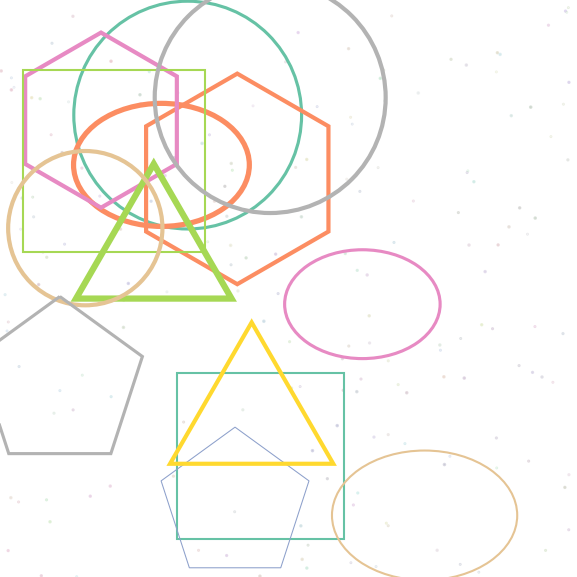[{"shape": "circle", "thickness": 1.5, "radius": 0.99, "center": [0.325, 0.8]}, {"shape": "square", "thickness": 1, "radius": 0.72, "center": [0.451, 0.209]}, {"shape": "oval", "thickness": 2.5, "radius": 0.76, "center": [0.28, 0.714]}, {"shape": "hexagon", "thickness": 2, "radius": 0.91, "center": [0.411, 0.689]}, {"shape": "pentagon", "thickness": 0.5, "radius": 0.67, "center": [0.407, 0.125]}, {"shape": "oval", "thickness": 1.5, "radius": 0.67, "center": [0.627, 0.472]}, {"shape": "hexagon", "thickness": 2, "radius": 0.76, "center": [0.175, 0.791]}, {"shape": "triangle", "thickness": 3, "radius": 0.78, "center": [0.266, 0.56]}, {"shape": "square", "thickness": 1, "radius": 0.79, "center": [0.197, 0.721]}, {"shape": "triangle", "thickness": 2, "radius": 0.82, "center": [0.436, 0.278]}, {"shape": "circle", "thickness": 2, "radius": 0.67, "center": [0.148, 0.604]}, {"shape": "oval", "thickness": 1, "radius": 0.8, "center": [0.735, 0.107]}, {"shape": "pentagon", "thickness": 1.5, "radius": 0.75, "center": [0.104, 0.335]}, {"shape": "circle", "thickness": 2, "radius": 1.0, "center": [0.468, 0.83]}]